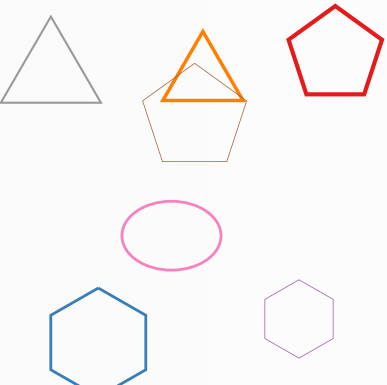[{"shape": "pentagon", "thickness": 3, "radius": 0.63, "center": [0.865, 0.858]}, {"shape": "hexagon", "thickness": 2, "radius": 0.71, "center": [0.254, 0.11]}, {"shape": "hexagon", "thickness": 0.5, "radius": 0.51, "center": [0.772, 0.172]}, {"shape": "triangle", "thickness": 2.5, "radius": 0.6, "center": [0.524, 0.799]}, {"shape": "pentagon", "thickness": 0.5, "radius": 0.71, "center": [0.502, 0.694]}, {"shape": "oval", "thickness": 2, "radius": 0.64, "center": [0.443, 0.388]}, {"shape": "triangle", "thickness": 1.5, "radius": 0.75, "center": [0.131, 0.808]}]